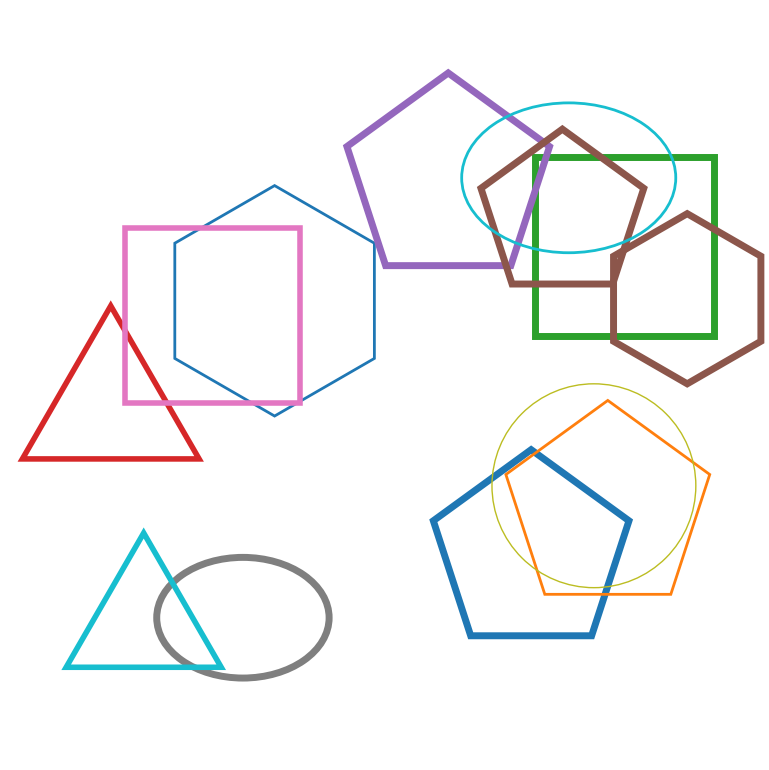[{"shape": "pentagon", "thickness": 2.5, "radius": 0.67, "center": [0.69, 0.282]}, {"shape": "hexagon", "thickness": 1, "radius": 0.75, "center": [0.357, 0.609]}, {"shape": "pentagon", "thickness": 1, "radius": 0.7, "center": [0.789, 0.341]}, {"shape": "square", "thickness": 2.5, "radius": 0.58, "center": [0.811, 0.679]}, {"shape": "triangle", "thickness": 2, "radius": 0.66, "center": [0.144, 0.47]}, {"shape": "pentagon", "thickness": 2.5, "radius": 0.69, "center": [0.582, 0.767]}, {"shape": "hexagon", "thickness": 2.5, "radius": 0.55, "center": [0.892, 0.612]}, {"shape": "pentagon", "thickness": 2.5, "radius": 0.56, "center": [0.73, 0.721]}, {"shape": "square", "thickness": 2, "radius": 0.57, "center": [0.276, 0.59]}, {"shape": "oval", "thickness": 2.5, "radius": 0.56, "center": [0.315, 0.198]}, {"shape": "circle", "thickness": 0.5, "radius": 0.66, "center": [0.771, 0.369]}, {"shape": "oval", "thickness": 1, "radius": 0.7, "center": [0.739, 0.769]}, {"shape": "triangle", "thickness": 2, "radius": 0.58, "center": [0.187, 0.192]}]